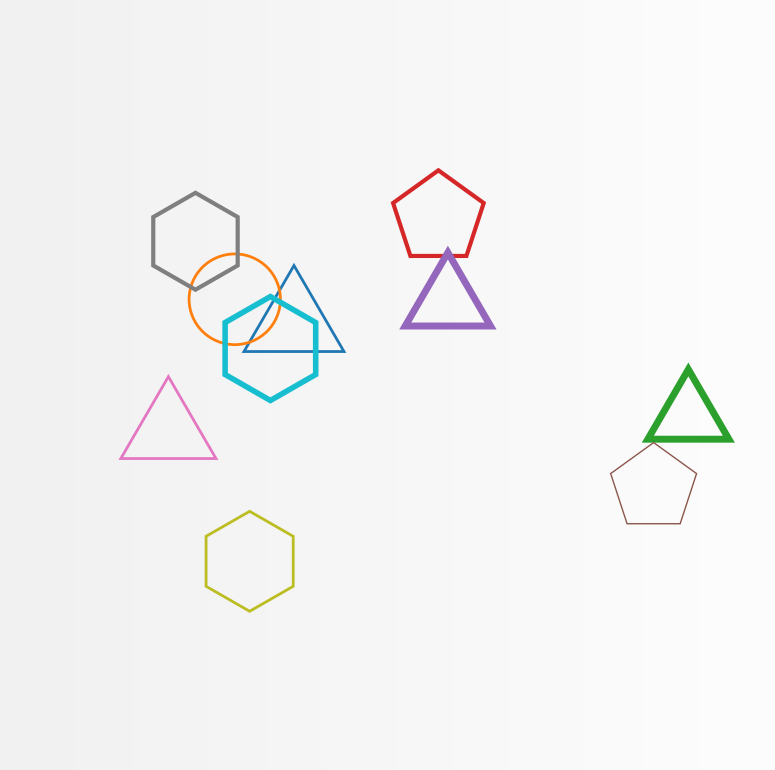[{"shape": "triangle", "thickness": 1, "radius": 0.37, "center": [0.379, 0.581]}, {"shape": "circle", "thickness": 1, "radius": 0.29, "center": [0.303, 0.611]}, {"shape": "triangle", "thickness": 2.5, "radius": 0.3, "center": [0.888, 0.46]}, {"shape": "pentagon", "thickness": 1.5, "radius": 0.31, "center": [0.566, 0.717]}, {"shape": "triangle", "thickness": 2.5, "radius": 0.32, "center": [0.578, 0.608]}, {"shape": "pentagon", "thickness": 0.5, "radius": 0.29, "center": [0.843, 0.367]}, {"shape": "triangle", "thickness": 1, "radius": 0.35, "center": [0.217, 0.44]}, {"shape": "hexagon", "thickness": 1.5, "radius": 0.31, "center": [0.252, 0.687]}, {"shape": "hexagon", "thickness": 1, "radius": 0.32, "center": [0.322, 0.271]}, {"shape": "hexagon", "thickness": 2, "radius": 0.34, "center": [0.349, 0.547]}]